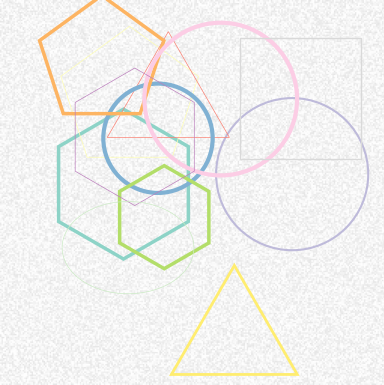[{"shape": "hexagon", "thickness": 2.5, "radius": 0.97, "center": [0.321, 0.522]}, {"shape": "pentagon", "thickness": 0.5, "radius": 0.94, "center": [0.337, 0.744]}, {"shape": "circle", "thickness": 1.5, "radius": 0.99, "center": [0.759, 0.548]}, {"shape": "triangle", "thickness": 0.5, "radius": 0.92, "center": [0.437, 0.735]}, {"shape": "circle", "thickness": 3, "radius": 0.71, "center": [0.41, 0.641]}, {"shape": "pentagon", "thickness": 2.5, "radius": 0.85, "center": [0.264, 0.842]}, {"shape": "hexagon", "thickness": 2.5, "radius": 0.67, "center": [0.427, 0.436]}, {"shape": "circle", "thickness": 3, "radius": 0.99, "center": [0.573, 0.743]}, {"shape": "square", "thickness": 1, "radius": 0.79, "center": [0.78, 0.744]}, {"shape": "hexagon", "thickness": 0.5, "radius": 0.89, "center": [0.35, 0.645]}, {"shape": "oval", "thickness": 0.5, "radius": 0.86, "center": [0.332, 0.357]}, {"shape": "triangle", "thickness": 2, "radius": 0.94, "center": [0.609, 0.122]}]